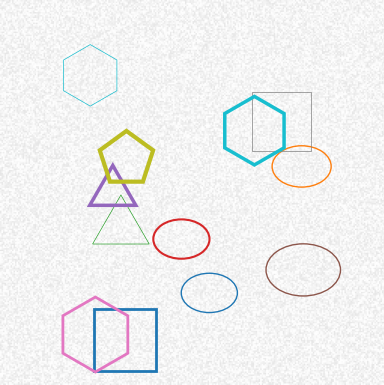[{"shape": "square", "thickness": 2, "radius": 0.4, "center": [0.325, 0.117]}, {"shape": "oval", "thickness": 1, "radius": 0.36, "center": [0.544, 0.239]}, {"shape": "oval", "thickness": 1, "radius": 0.38, "center": [0.783, 0.568]}, {"shape": "triangle", "thickness": 0.5, "radius": 0.42, "center": [0.314, 0.409]}, {"shape": "oval", "thickness": 1.5, "radius": 0.36, "center": [0.471, 0.379]}, {"shape": "triangle", "thickness": 2.5, "radius": 0.35, "center": [0.293, 0.501]}, {"shape": "oval", "thickness": 1, "radius": 0.48, "center": [0.788, 0.299]}, {"shape": "hexagon", "thickness": 2, "radius": 0.49, "center": [0.248, 0.131]}, {"shape": "square", "thickness": 0.5, "radius": 0.39, "center": [0.731, 0.684]}, {"shape": "pentagon", "thickness": 3, "radius": 0.36, "center": [0.328, 0.587]}, {"shape": "hexagon", "thickness": 2.5, "radius": 0.44, "center": [0.661, 0.661]}, {"shape": "hexagon", "thickness": 0.5, "radius": 0.4, "center": [0.234, 0.804]}]